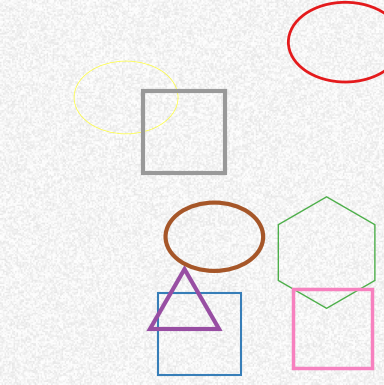[{"shape": "oval", "thickness": 2, "radius": 0.74, "center": [0.897, 0.891]}, {"shape": "square", "thickness": 1.5, "radius": 0.53, "center": [0.518, 0.133]}, {"shape": "hexagon", "thickness": 1, "radius": 0.72, "center": [0.848, 0.344]}, {"shape": "triangle", "thickness": 3, "radius": 0.52, "center": [0.479, 0.197]}, {"shape": "oval", "thickness": 0.5, "radius": 0.68, "center": [0.327, 0.747]}, {"shape": "oval", "thickness": 3, "radius": 0.63, "center": [0.557, 0.385]}, {"shape": "square", "thickness": 2.5, "radius": 0.51, "center": [0.863, 0.147]}, {"shape": "square", "thickness": 3, "radius": 0.53, "center": [0.477, 0.657]}]